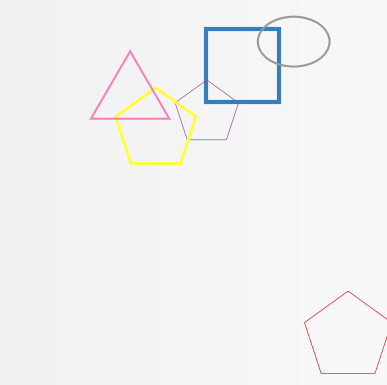[{"shape": "pentagon", "thickness": 0.5, "radius": 0.59, "center": [0.898, 0.126]}, {"shape": "square", "thickness": 3, "radius": 0.47, "center": [0.626, 0.831]}, {"shape": "pentagon", "thickness": 0.5, "radius": 0.43, "center": [0.534, 0.706]}, {"shape": "pentagon", "thickness": 2, "radius": 0.54, "center": [0.402, 0.663]}, {"shape": "triangle", "thickness": 1.5, "radius": 0.58, "center": [0.336, 0.75]}, {"shape": "oval", "thickness": 1.5, "radius": 0.46, "center": [0.758, 0.892]}]